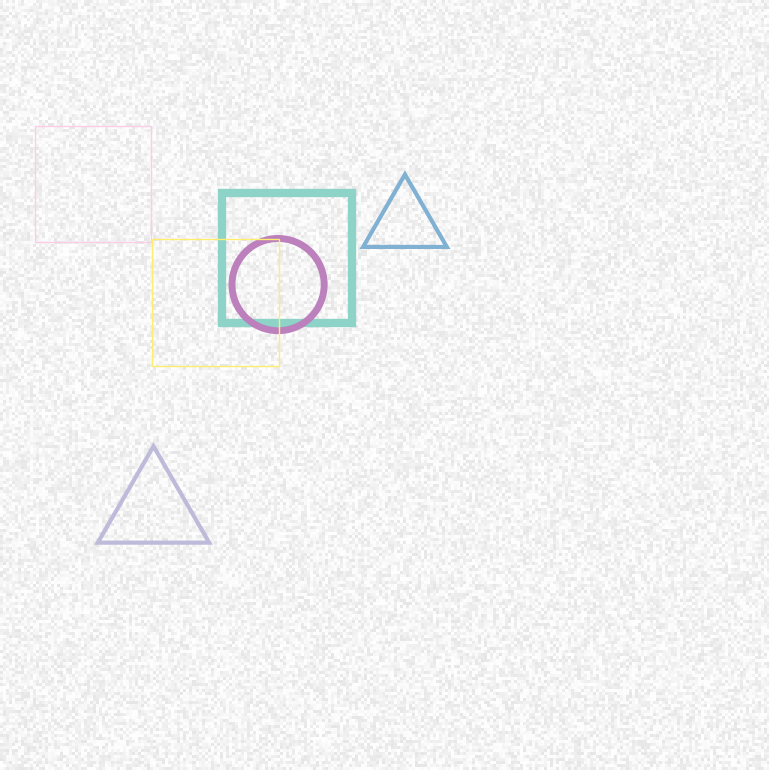[{"shape": "square", "thickness": 3, "radius": 0.42, "center": [0.373, 0.665]}, {"shape": "triangle", "thickness": 1.5, "radius": 0.42, "center": [0.199, 0.337]}, {"shape": "triangle", "thickness": 1.5, "radius": 0.31, "center": [0.526, 0.711]}, {"shape": "square", "thickness": 0.5, "radius": 0.38, "center": [0.121, 0.761]}, {"shape": "circle", "thickness": 2.5, "radius": 0.3, "center": [0.361, 0.63]}, {"shape": "square", "thickness": 0.5, "radius": 0.41, "center": [0.28, 0.607]}]